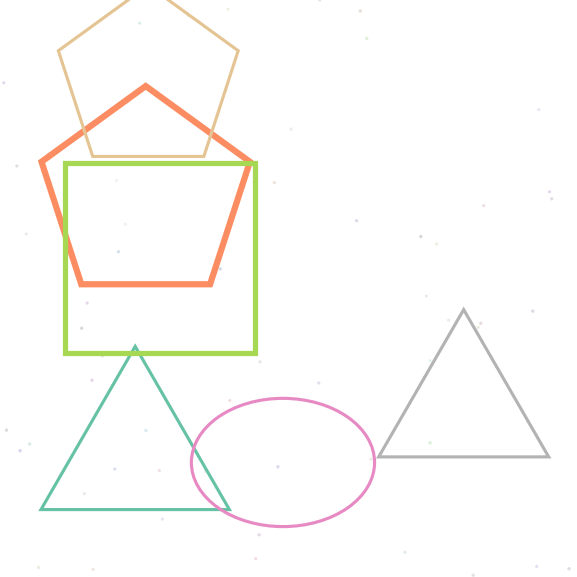[{"shape": "triangle", "thickness": 1.5, "radius": 0.94, "center": [0.234, 0.211]}, {"shape": "pentagon", "thickness": 3, "radius": 0.95, "center": [0.252, 0.66]}, {"shape": "oval", "thickness": 1.5, "radius": 0.79, "center": [0.49, 0.198]}, {"shape": "square", "thickness": 2.5, "radius": 0.82, "center": [0.276, 0.552]}, {"shape": "pentagon", "thickness": 1.5, "radius": 0.82, "center": [0.257, 0.861]}, {"shape": "triangle", "thickness": 1.5, "radius": 0.85, "center": [0.803, 0.293]}]